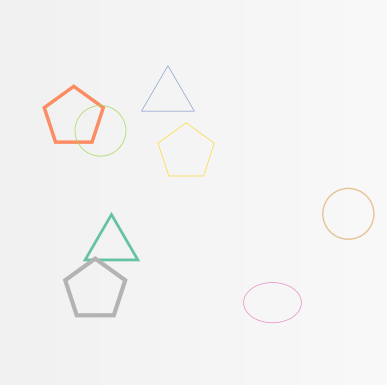[{"shape": "triangle", "thickness": 2, "radius": 0.39, "center": [0.288, 0.364]}, {"shape": "pentagon", "thickness": 2.5, "radius": 0.4, "center": [0.19, 0.696]}, {"shape": "triangle", "thickness": 0.5, "radius": 0.39, "center": [0.433, 0.751]}, {"shape": "oval", "thickness": 0.5, "radius": 0.37, "center": [0.703, 0.214]}, {"shape": "circle", "thickness": 0.5, "radius": 0.33, "center": [0.259, 0.66]}, {"shape": "pentagon", "thickness": 0.5, "radius": 0.38, "center": [0.48, 0.605]}, {"shape": "circle", "thickness": 1, "radius": 0.33, "center": [0.899, 0.445]}, {"shape": "pentagon", "thickness": 3, "radius": 0.41, "center": [0.246, 0.247]}]